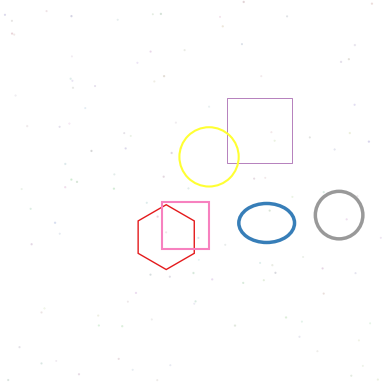[{"shape": "hexagon", "thickness": 1, "radius": 0.42, "center": [0.432, 0.384]}, {"shape": "oval", "thickness": 2.5, "radius": 0.36, "center": [0.693, 0.421]}, {"shape": "square", "thickness": 0.5, "radius": 0.43, "center": [0.675, 0.662]}, {"shape": "circle", "thickness": 1.5, "radius": 0.39, "center": [0.543, 0.593]}, {"shape": "square", "thickness": 1.5, "radius": 0.3, "center": [0.481, 0.415]}, {"shape": "circle", "thickness": 2.5, "radius": 0.31, "center": [0.881, 0.441]}]